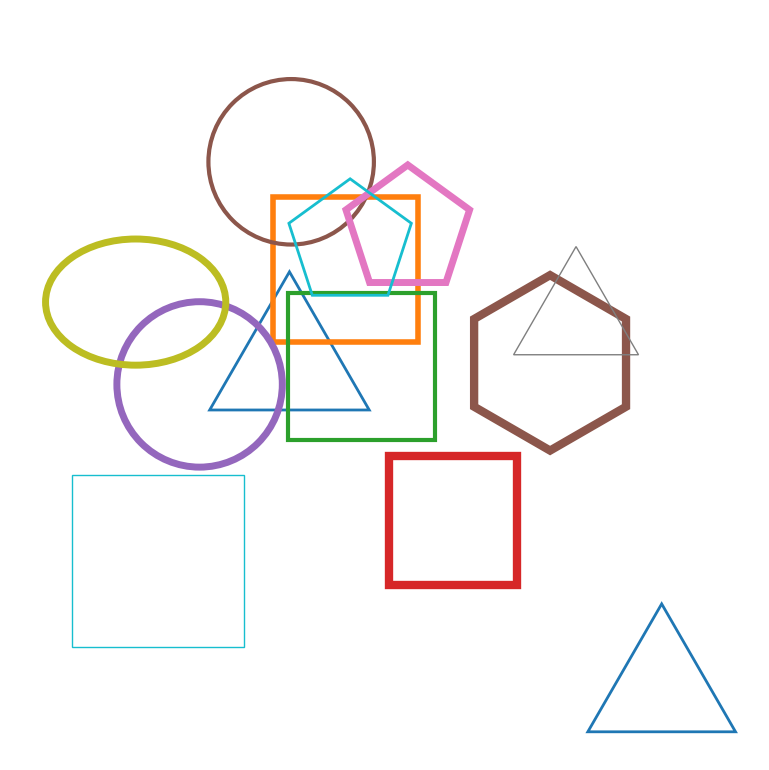[{"shape": "triangle", "thickness": 1, "radius": 0.55, "center": [0.859, 0.105]}, {"shape": "triangle", "thickness": 1, "radius": 0.6, "center": [0.376, 0.527]}, {"shape": "square", "thickness": 2, "radius": 0.47, "center": [0.449, 0.65]}, {"shape": "square", "thickness": 1.5, "radius": 0.48, "center": [0.47, 0.524]}, {"shape": "square", "thickness": 3, "radius": 0.42, "center": [0.588, 0.324]}, {"shape": "circle", "thickness": 2.5, "radius": 0.54, "center": [0.259, 0.501]}, {"shape": "hexagon", "thickness": 3, "radius": 0.57, "center": [0.714, 0.529]}, {"shape": "circle", "thickness": 1.5, "radius": 0.54, "center": [0.378, 0.79]}, {"shape": "pentagon", "thickness": 2.5, "radius": 0.42, "center": [0.53, 0.701]}, {"shape": "triangle", "thickness": 0.5, "radius": 0.47, "center": [0.748, 0.586]}, {"shape": "oval", "thickness": 2.5, "radius": 0.59, "center": [0.176, 0.608]}, {"shape": "pentagon", "thickness": 1, "radius": 0.42, "center": [0.455, 0.684]}, {"shape": "square", "thickness": 0.5, "radius": 0.56, "center": [0.205, 0.271]}]